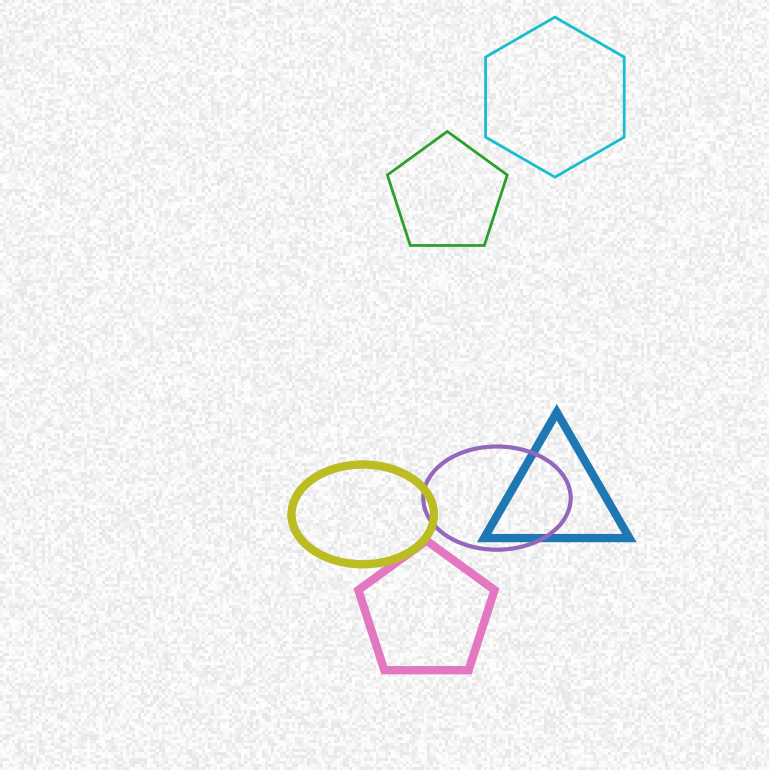[{"shape": "triangle", "thickness": 3, "radius": 0.54, "center": [0.723, 0.356]}, {"shape": "pentagon", "thickness": 1, "radius": 0.41, "center": [0.581, 0.747]}, {"shape": "oval", "thickness": 1.5, "radius": 0.48, "center": [0.645, 0.353]}, {"shape": "pentagon", "thickness": 3, "radius": 0.47, "center": [0.554, 0.205]}, {"shape": "oval", "thickness": 3, "radius": 0.46, "center": [0.471, 0.332]}, {"shape": "hexagon", "thickness": 1, "radius": 0.52, "center": [0.721, 0.874]}]